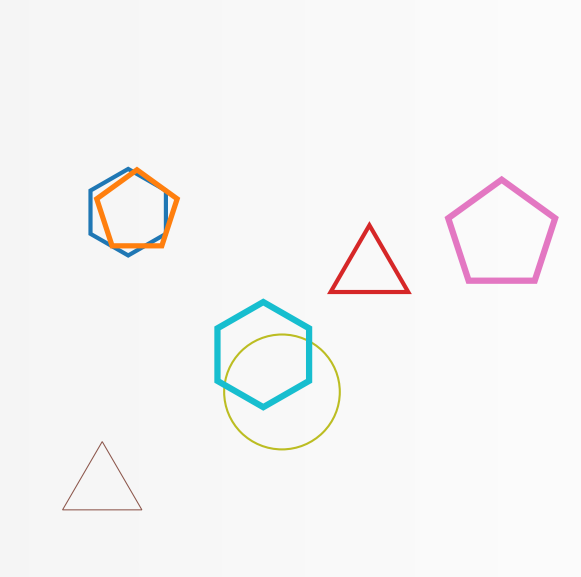[{"shape": "hexagon", "thickness": 2, "radius": 0.37, "center": [0.221, 0.632]}, {"shape": "pentagon", "thickness": 2.5, "radius": 0.36, "center": [0.236, 0.632]}, {"shape": "triangle", "thickness": 2, "radius": 0.39, "center": [0.636, 0.532]}, {"shape": "triangle", "thickness": 0.5, "radius": 0.39, "center": [0.176, 0.156]}, {"shape": "pentagon", "thickness": 3, "radius": 0.48, "center": [0.863, 0.591]}, {"shape": "circle", "thickness": 1, "radius": 0.5, "center": [0.485, 0.32]}, {"shape": "hexagon", "thickness": 3, "radius": 0.46, "center": [0.453, 0.385]}]